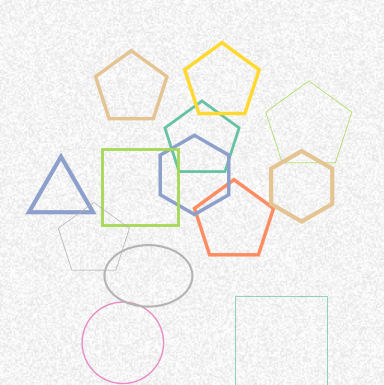[{"shape": "pentagon", "thickness": 2, "radius": 0.51, "center": [0.525, 0.636]}, {"shape": "square", "thickness": 0.5, "radius": 0.6, "center": [0.729, 0.11]}, {"shape": "pentagon", "thickness": 2.5, "radius": 0.54, "center": [0.608, 0.425]}, {"shape": "triangle", "thickness": 3, "radius": 0.48, "center": [0.158, 0.497]}, {"shape": "hexagon", "thickness": 2.5, "radius": 0.51, "center": [0.505, 0.546]}, {"shape": "circle", "thickness": 1, "radius": 0.53, "center": [0.319, 0.11]}, {"shape": "square", "thickness": 2, "radius": 0.49, "center": [0.364, 0.513]}, {"shape": "pentagon", "thickness": 0.5, "radius": 0.59, "center": [0.802, 0.672]}, {"shape": "pentagon", "thickness": 2.5, "radius": 0.51, "center": [0.576, 0.787]}, {"shape": "hexagon", "thickness": 3, "radius": 0.46, "center": [0.784, 0.516]}, {"shape": "pentagon", "thickness": 2.5, "radius": 0.49, "center": [0.341, 0.771]}, {"shape": "oval", "thickness": 1.5, "radius": 0.57, "center": [0.386, 0.284]}, {"shape": "pentagon", "thickness": 0.5, "radius": 0.49, "center": [0.244, 0.377]}]